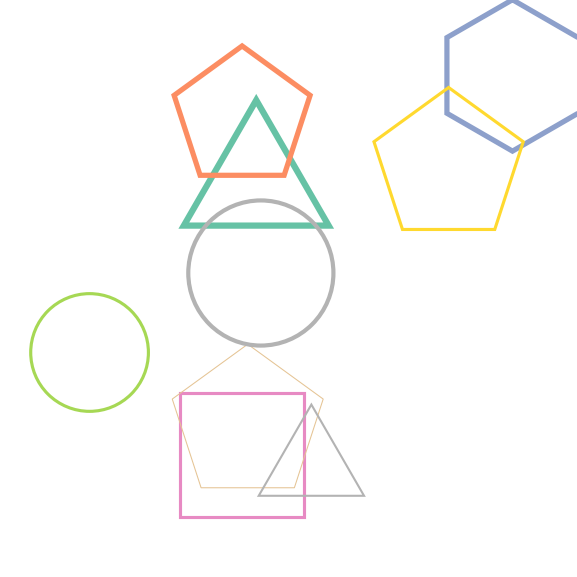[{"shape": "triangle", "thickness": 3, "radius": 0.72, "center": [0.444, 0.681]}, {"shape": "pentagon", "thickness": 2.5, "radius": 0.62, "center": [0.419, 0.796]}, {"shape": "hexagon", "thickness": 2.5, "radius": 0.66, "center": [0.887, 0.869]}, {"shape": "square", "thickness": 1.5, "radius": 0.54, "center": [0.42, 0.211]}, {"shape": "circle", "thickness": 1.5, "radius": 0.51, "center": [0.155, 0.389]}, {"shape": "pentagon", "thickness": 1.5, "radius": 0.68, "center": [0.777, 0.712]}, {"shape": "pentagon", "thickness": 0.5, "radius": 0.69, "center": [0.429, 0.266]}, {"shape": "circle", "thickness": 2, "radius": 0.63, "center": [0.452, 0.526]}, {"shape": "triangle", "thickness": 1, "radius": 0.53, "center": [0.539, 0.193]}]